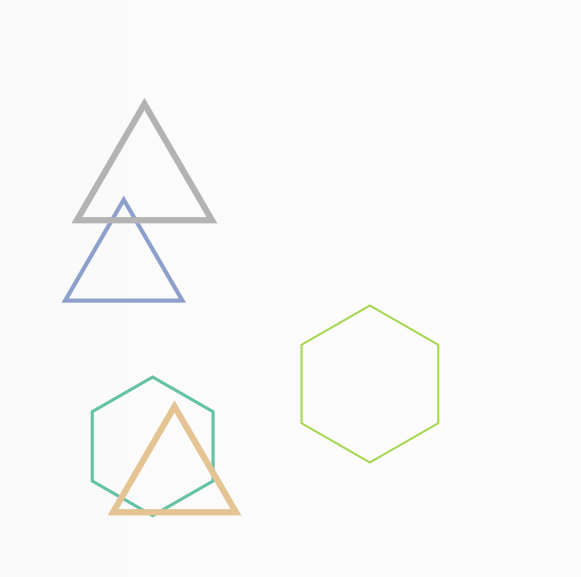[{"shape": "hexagon", "thickness": 1.5, "radius": 0.6, "center": [0.263, 0.226]}, {"shape": "triangle", "thickness": 2, "radius": 0.58, "center": [0.213, 0.537]}, {"shape": "hexagon", "thickness": 1, "radius": 0.68, "center": [0.636, 0.334]}, {"shape": "triangle", "thickness": 3, "radius": 0.61, "center": [0.3, 0.173]}, {"shape": "triangle", "thickness": 3, "radius": 0.67, "center": [0.249, 0.685]}]